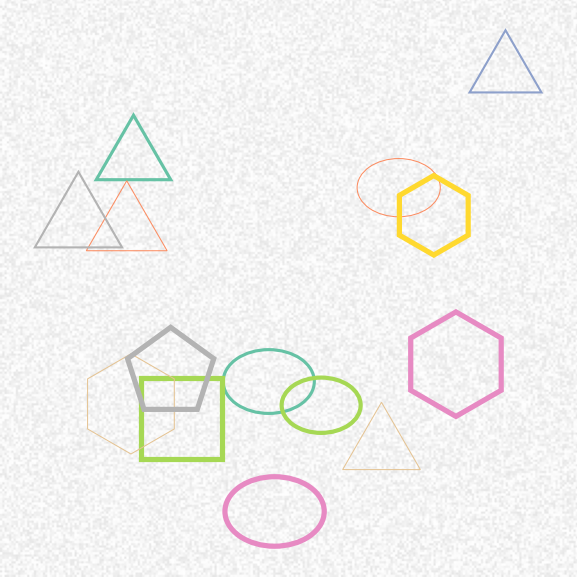[{"shape": "triangle", "thickness": 1.5, "radius": 0.37, "center": [0.231, 0.725]}, {"shape": "oval", "thickness": 1.5, "radius": 0.39, "center": [0.465, 0.338]}, {"shape": "oval", "thickness": 0.5, "radius": 0.36, "center": [0.69, 0.674]}, {"shape": "triangle", "thickness": 0.5, "radius": 0.4, "center": [0.219, 0.605]}, {"shape": "triangle", "thickness": 1, "radius": 0.36, "center": [0.875, 0.875]}, {"shape": "oval", "thickness": 2.5, "radius": 0.43, "center": [0.475, 0.113]}, {"shape": "hexagon", "thickness": 2.5, "radius": 0.45, "center": [0.79, 0.369]}, {"shape": "oval", "thickness": 2, "radius": 0.34, "center": [0.556, 0.297]}, {"shape": "square", "thickness": 2.5, "radius": 0.35, "center": [0.314, 0.275]}, {"shape": "hexagon", "thickness": 2.5, "radius": 0.34, "center": [0.751, 0.626]}, {"shape": "triangle", "thickness": 0.5, "radius": 0.39, "center": [0.661, 0.225]}, {"shape": "hexagon", "thickness": 0.5, "radius": 0.43, "center": [0.227, 0.3]}, {"shape": "pentagon", "thickness": 2.5, "radius": 0.39, "center": [0.295, 0.354]}, {"shape": "triangle", "thickness": 1, "radius": 0.44, "center": [0.136, 0.614]}]